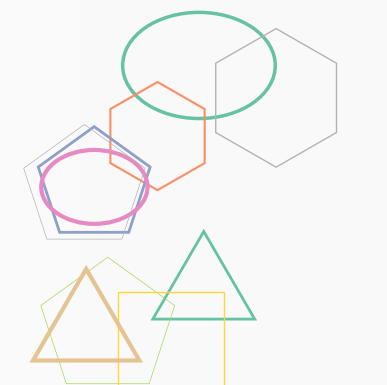[{"shape": "oval", "thickness": 2.5, "radius": 0.98, "center": [0.513, 0.83]}, {"shape": "triangle", "thickness": 2, "radius": 0.76, "center": [0.526, 0.247]}, {"shape": "hexagon", "thickness": 1.5, "radius": 0.7, "center": [0.407, 0.647]}, {"shape": "pentagon", "thickness": 2, "radius": 0.76, "center": [0.243, 0.519]}, {"shape": "oval", "thickness": 3, "radius": 0.69, "center": [0.244, 0.515]}, {"shape": "pentagon", "thickness": 0.5, "radius": 0.91, "center": [0.278, 0.15]}, {"shape": "square", "thickness": 1, "radius": 0.69, "center": [0.442, 0.106]}, {"shape": "triangle", "thickness": 3, "radius": 0.79, "center": [0.222, 0.143]}, {"shape": "pentagon", "thickness": 0.5, "radius": 0.82, "center": [0.218, 0.512]}, {"shape": "hexagon", "thickness": 1, "radius": 0.9, "center": [0.713, 0.746]}]